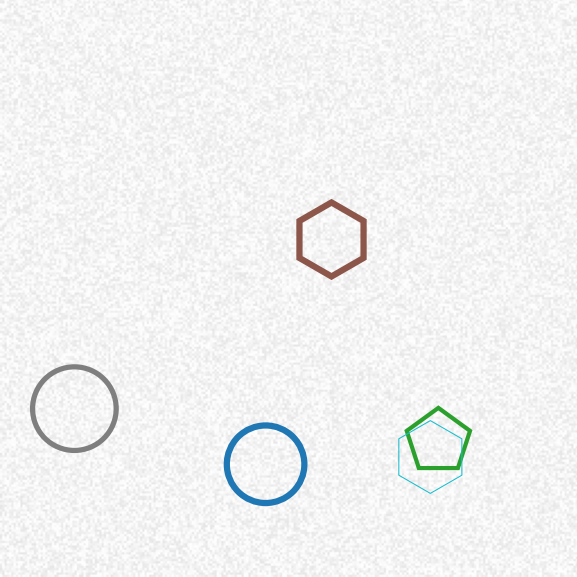[{"shape": "circle", "thickness": 3, "radius": 0.34, "center": [0.46, 0.195]}, {"shape": "pentagon", "thickness": 2, "radius": 0.29, "center": [0.759, 0.235]}, {"shape": "hexagon", "thickness": 3, "radius": 0.32, "center": [0.574, 0.584]}, {"shape": "circle", "thickness": 2.5, "radius": 0.36, "center": [0.129, 0.292]}, {"shape": "hexagon", "thickness": 0.5, "radius": 0.32, "center": [0.745, 0.208]}]